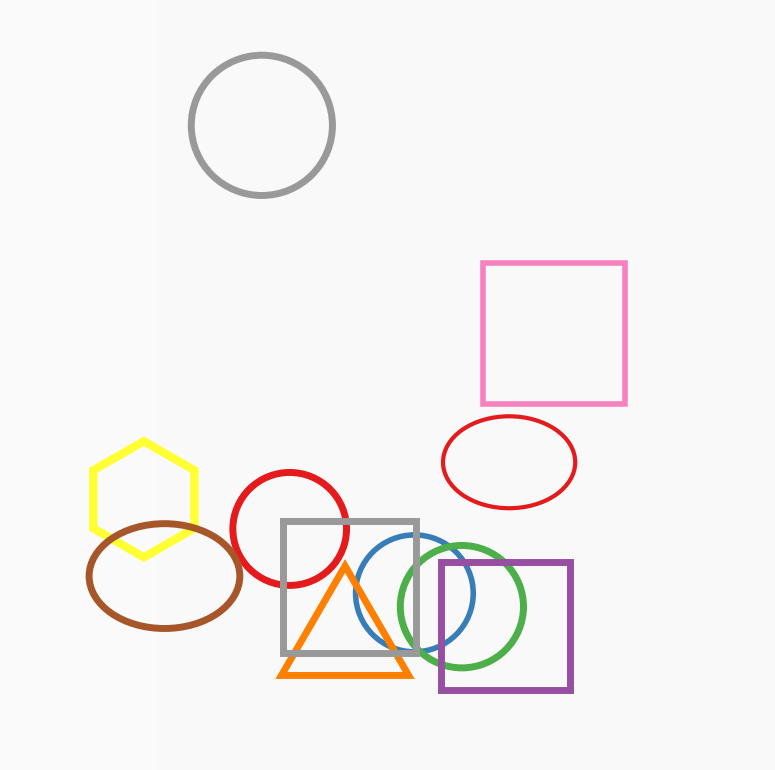[{"shape": "oval", "thickness": 1.5, "radius": 0.43, "center": [0.657, 0.4]}, {"shape": "circle", "thickness": 2.5, "radius": 0.37, "center": [0.374, 0.313]}, {"shape": "circle", "thickness": 2, "radius": 0.38, "center": [0.535, 0.229]}, {"shape": "circle", "thickness": 2.5, "radius": 0.4, "center": [0.596, 0.212]}, {"shape": "square", "thickness": 2.5, "radius": 0.41, "center": [0.652, 0.187]}, {"shape": "triangle", "thickness": 2.5, "radius": 0.47, "center": [0.445, 0.17]}, {"shape": "hexagon", "thickness": 3, "radius": 0.38, "center": [0.186, 0.352]}, {"shape": "oval", "thickness": 2.5, "radius": 0.49, "center": [0.212, 0.252]}, {"shape": "square", "thickness": 2, "radius": 0.46, "center": [0.714, 0.567]}, {"shape": "square", "thickness": 2.5, "radius": 0.43, "center": [0.451, 0.238]}, {"shape": "circle", "thickness": 2.5, "radius": 0.46, "center": [0.338, 0.837]}]